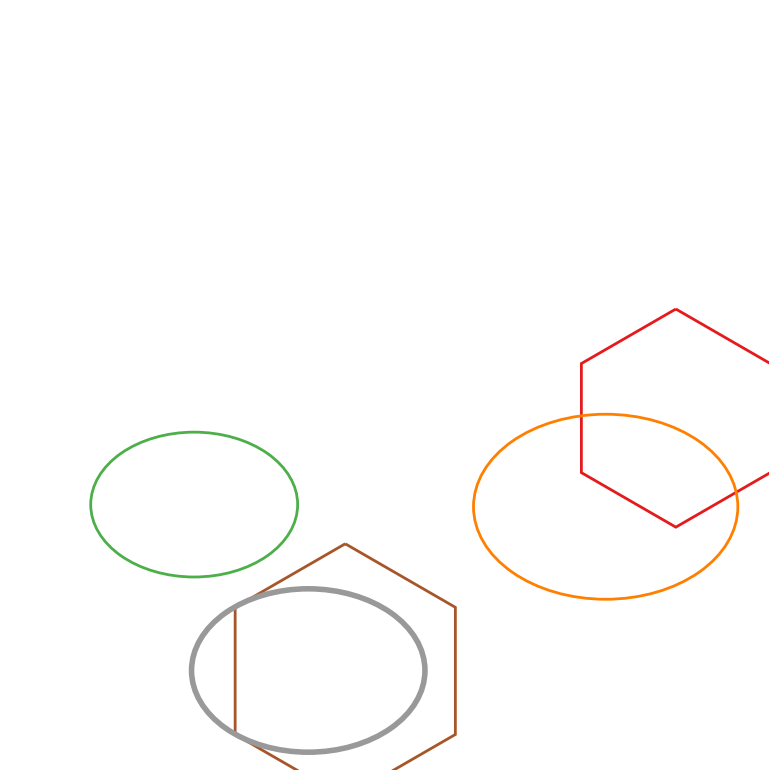[{"shape": "hexagon", "thickness": 1, "radius": 0.71, "center": [0.878, 0.457]}, {"shape": "oval", "thickness": 1, "radius": 0.67, "center": [0.252, 0.345]}, {"shape": "oval", "thickness": 1, "radius": 0.86, "center": [0.787, 0.342]}, {"shape": "hexagon", "thickness": 1, "radius": 0.83, "center": [0.448, 0.129]}, {"shape": "oval", "thickness": 2, "radius": 0.76, "center": [0.4, 0.129]}]